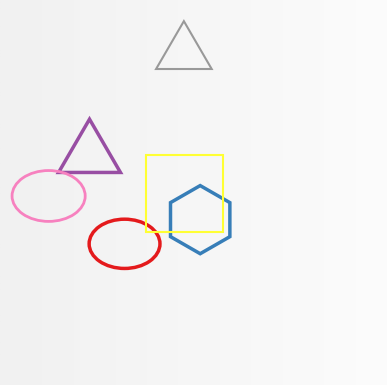[{"shape": "oval", "thickness": 2.5, "radius": 0.46, "center": [0.321, 0.367]}, {"shape": "hexagon", "thickness": 2.5, "radius": 0.44, "center": [0.517, 0.429]}, {"shape": "triangle", "thickness": 2.5, "radius": 0.46, "center": [0.231, 0.598]}, {"shape": "square", "thickness": 1.5, "radius": 0.5, "center": [0.475, 0.498]}, {"shape": "oval", "thickness": 2, "radius": 0.47, "center": [0.125, 0.491]}, {"shape": "triangle", "thickness": 1.5, "radius": 0.41, "center": [0.475, 0.862]}]